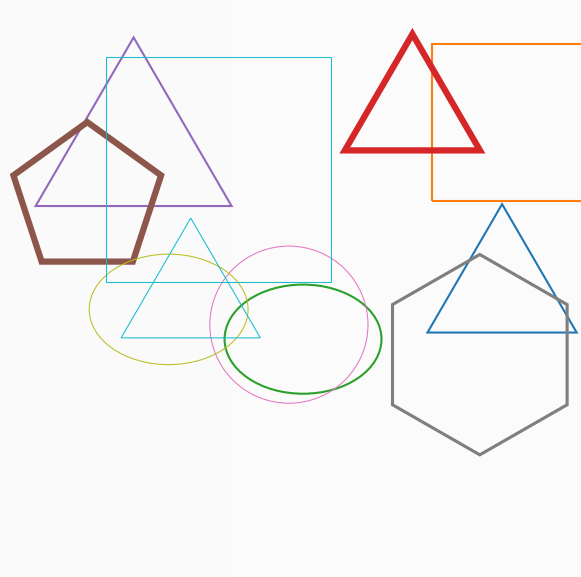[{"shape": "triangle", "thickness": 1, "radius": 0.74, "center": [0.864, 0.497]}, {"shape": "square", "thickness": 1, "radius": 0.68, "center": [0.879, 0.787]}, {"shape": "oval", "thickness": 1, "radius": 0.67, "center": [0.521, 0.412]}, {"shape": "triangle", "thickness": 3, "radius": 0.67, "center": [0.71, 0.806]}, {"shape": "triangle", "thickness": 1, "radius": 0.97, "center": [0.23, 0.74]}, {"shape": "pentagon", "thickness": 3, "radius": 0.67, "center": [0.15, 0.654]}, {"shape": "circle", "thickness": 0.5, "radius": 0.68, "center": [0.497, 0.437]}, {"shape": "hexagon", "thickness": 1.5, "radius": 0.87, "center": [0.825, 0.385]}, {"shape": "oval", "thickness": 0.5, "radius": 0.68, "center": [0.29, 0.463]}, {"shape": "square", "thickness": 0.5, "radius": 0.97, "center": [0.376, 0.706]}, {"shape": "triangle", "thickness": 0.5, "radius": 0.69, "center": [0.328, 0.483]}]